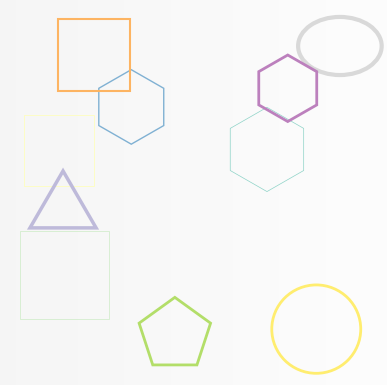[{"shape": "hexagon", "thickness": 0.5, "radius": 0.55, "center": [0.689, 0.612]}, {"shape": "square", "thickness": 0.5, "radius": 0.46, "center": [0.152, 0.609]}, {"shape": "triangle", "thickness": 2.5, "radius": 0.49, "center": [0.163, 0.457]}, {"shape": "hexagon", "thickness": 1, "radius": 0.48, "center": [0.339, 0.722]}, {"shape": "square", "thickness": 1.5, "radius": 0.47, "center": [0.242, 0.857]}, {"shape": "pentagon", "thickness": 2, "radius": 0.48, "center": [0.451, 0.131]}, {"shape": "oval", "thickness": 3, "radius": 0.54, "center": [0.877, 0.881]}, {"shape": "hexagon", "thickness": 2, "radius": 0.43, "center": [0.743, 0.771]}, {"shape": "square", "thickness": 0.5, "radius": 0.57, "center": [0.167, 0.285]}, {"shape": "circle", "thickness": 2, "radius": 0.57, "center": [0.816, 0.145]}]